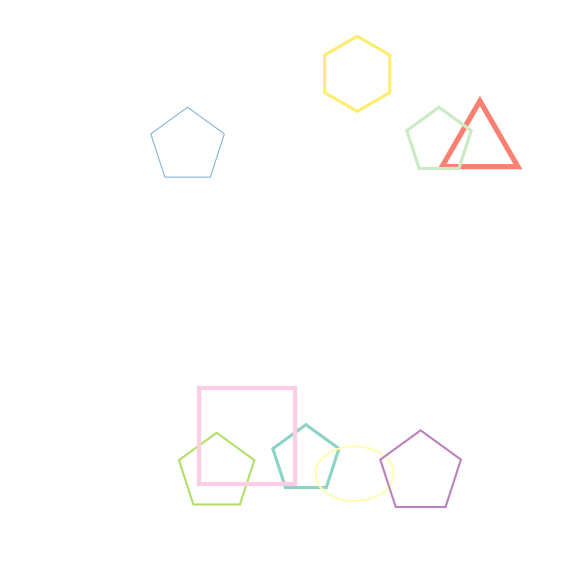[{"shape": "pentagon", "thickness": 1.5, "radius": 0.3, "center": [0.53, 0.204]}, {"shape": "oval", "thickness": 1, "radius": 0.34, "center": [0.614, 0.179]}, {"shape": "triangle", "thickness": 2.5, "radius": 0.38, "center": [0.831, 0.749]}, {"shape": "pentagon", "thickness": 0.5, "radius": 0.33, "center": [0.325, 0.747]}, {"shape": "pentagon", "thickness": 1, "radius": 0.34, "center": [0.375, 0.181]}, {"shape": "square", "thickness": 2, "radius": 0.42, "center": [0.428, 0.245]}, {"shape": "pentagon", "thickness": 1, "radius": 0.37, "center": [0.728, 0.181]}, {"shape": "pentagon", "thickness": 1.5, "radius": 0.29, "center": [0.76, 0.755]}, {"shape": "hexagon", "thickness": 1.5, "radius": 0.33, "center": [0.619, 0.871]}]